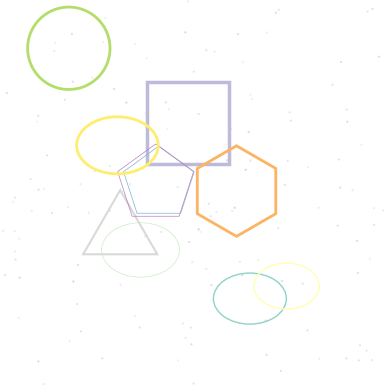[{"shape": "oval", "thickness": 1, "radius": 0.47, "center": [0.649, 0.224]}, {"shape": "oval", "thickness": 1, "radius": 0.43, "center": [0.744, 0.257]}, {"shape": "square", "thickness": 2.5, "radius": 0.53, "center": [0.487, 0.68]}, {"shape": "pentagon", "thickness": 0.5, "radius": 0.48, "center": [0.413, 0.524]}, {"shape": "hexagon", "thickness": 2, "radius": 0.59, "center": [0.614, 0.504]}, {"shape": "circle", "thickness": 2, "radius": 0.54, "center": [0.179, 0.875]}, {"shape": "triangle", "thickness": 1.5, "radius": 0.56, "center": [0.312, 0.395]}, {"shape": "pentagon", "thickness": 0.5, "radius": 0.52, "center": [0.404, 0.522]}, {"shape": "oval", "thickness": 0.5, "radius": 0.5, "center": [0.365, 0.351]}, {"shape": "oval", "thickness": 2, "radius": 0.53, "center": [0.305, 0.623]}]